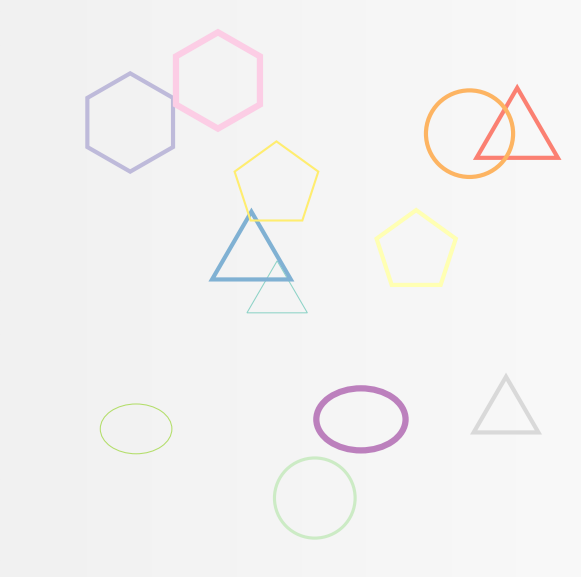[{"shape": "triangle", "thickness": 0.5, "radius": 0.3, "center": [0.477, 0.487]}, {"shape": "pentagon", "thickness": 2, "radius": 0.36, "center": [0.716, 0.564]}, {"shape": "hexagon", "thickness": 2, "radius": 0.43, "center": [0.224, 0.787]}, {"shape": "triangle", "thickness": 2, "radius": 0.4, "center": [0.89, 0.766]}, {"shape": "triangle", "thickness": 2, "radius": 0.39, "center": [0.433, 0.554]}, {"shape": "circle", "thickness": 2, "radius": 0.37, "center": [0.808, 0.768]}, {"shape": "oval", "thickness": 0.5, "radius": 0.31, "center": [0.234, 0.256]}, {"shape": "hexagon", "thickness": 3, "radius": 0.42, "center": [0.375, 0.86]}, {"shape": "triangle", "thickness": 2, "radius": 0.32, "center": [0.871, 0.282]}, {"shape": "oval", "thickness": 3, "radius": 0.38, "center": [0.621, 0.273]}, {"shape": "circle", "thickness": 1.5, "radius": 0.35, "center": [0.542, 0.137]}, {"shape": "pentagon", "thickness": 1, "radius": 0.38, "center": [0.476, 0.679]}]